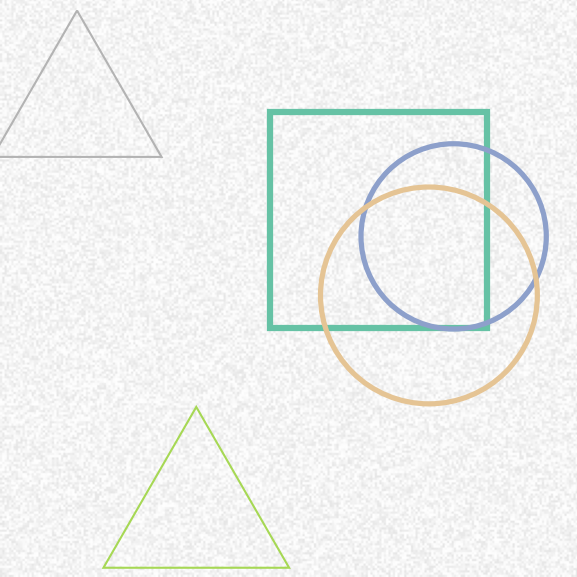[{"shape": "square", "thickness": 3, "radius": 0.94, "center": [0.656, 0.618]}, {"shape": "circle", "thickness": 2.5, "radius": 0.8, "center": [0.786, 0.59]}, {"shape": "triangle", "thickness": 1, "radius": 0.93, "center": [0.34, 0.109]}, {"shape": "circle", "thickness": 2.5, "radius": 0.94, "center": [0.743, 0.488]}, {"shape": "triangle", "thickness": 1, "radius": 0.84, "center": [0.133, 0.812]}]